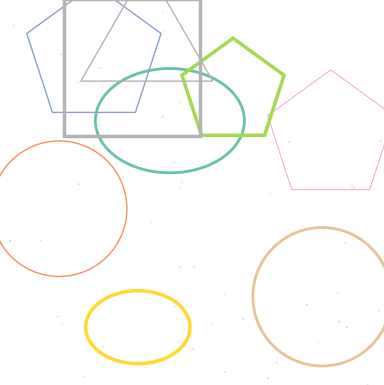[{"shape": "oval", "thickness": 2, "radius": 0.97, "center": [0.441, 0.687]}, {"shape": "circle", "thickness": 1, "radius": 0.88, "center": [0.154, 0.458]}, {"shape": "pentagon", "thickness": 1, "radius": 0.92, "center": [0.244, 0.856]}, {"shape": "pentagon", "thickness": 0.5, "radius": 0.86, "center": [0.859, 0.646]}, {"shape": "pentagon", "thickness": 2.5, "radius": 0.7, "center": [0.605, 0.761]}, {"shape": "oval", "thickness": 2.5, "radius": 0.68, "center": [0.358, 0.15]}, {"shape": "circle", "thickness": 2, "radius": 0.9, "center": [0.837, 0.229]}, {"shape": "triangle", "thickness": 1, "radius": 0.99, "center": [0.381, 0.888]}, {"shape": "square", "thickness": 2.5, "radius": 0.89, "center": [0.343, 0.825]}]